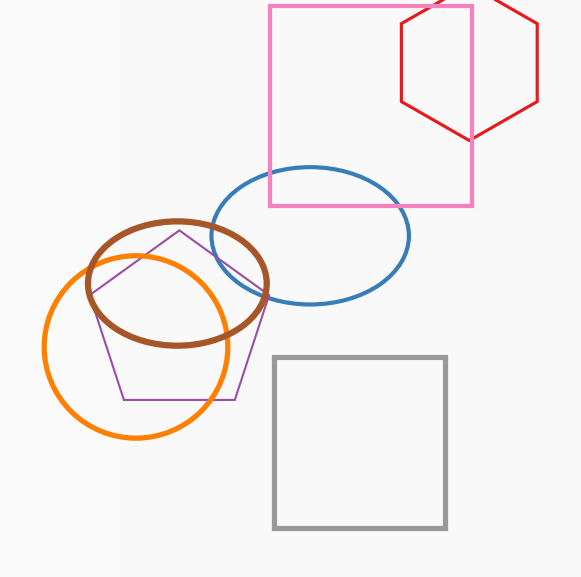[{"shape": "hexagon", "thickness": 1.5, "radius": 0.67, "center": [0.807, 0.891]}, {"shape": "oval", "thickness": 2, "radius": 0.85, "center": [0.534, 0.591]}, {"shape": "pentagon", "thickness": 1, "radius": 0.81, "center": [0.309, 0.438]}, {"shape": "circle", "thickness": 2.5, "radius": 0.79, "center": [0.234, 0.398]}, {"shape": "oval", "thickness": 3, "radius": 0.77, "center": [0.305, 0.508]}, {"shape": "square", "thickness": 2, "radius": 0.87, "center": [0.638, 0.815]}, {"shape": "square", "thickness": 2.5, "radius": 0.74, "center": [0.618, 0.233]}]